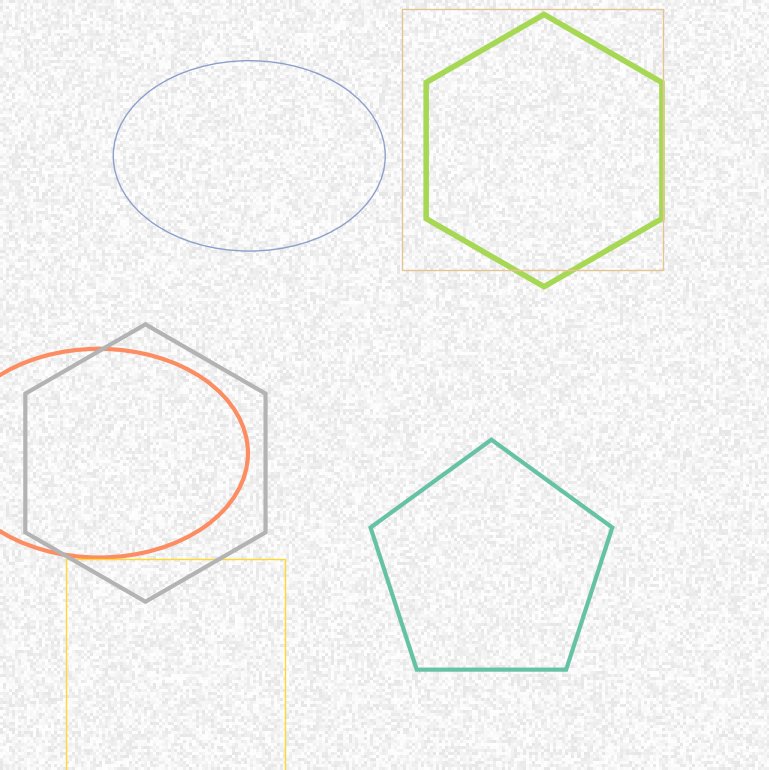[{"shape": "pentagon", "thickness": 1.5, "radius": 0.83, "center": [0.638, 0.264]}, {"shape": "oval", "thickness": 1.5, "radius": 0.97, "center": [0.128, 0.411]}, {"shape": "oval", "thickness": 0.5, "radius": 0.88, "center": [0.324, 0.798]}, {"shape": "hexagon", "thickness": 2, "radius": 0.88, "center": [0.707, 0.804]}, {"shape": "square", "thickness": 0.5, "radius": 0.71, "center": [0.228, 0.132]}, {"shape": "square", "thickness": 0.5, "radius": 0.85, "center": [0.691, 0.819]}, {"shape": "hexagon", "thickness": 1.5, "radius": 0.9, "center": [0.189, 0.399]}]